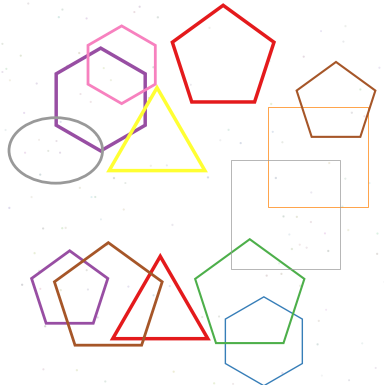[{"shape": "pentagon", "thickness": 2.5, "radius": 0.69, "center": [0.58, 0.847]}, {"shape": "triangle", "thickness": 2.5, "radius": 0.71, "center": [0.416, 0.192]}, {"shape": "hexagon", "thickness": 1, "radius": 0.58, "center": [0.685, 0.114]}, {"shape": "pentagon", "thickness": 1.5, "radius": 0.75, "center": [0.649, 0.23]}, {"shape": "pentagon", "thickness": 2, "radius": 0.52, "center": [0.181, 0.245]}, {"shape": "hexagon", "thickness": 2.5, "radius": 0.67, "center": [0.262, 0.742]}, {"shape": "square", "thickness": 0.5, "radius": 0.65, "center": [0.827, 0.592]}, {"shape": "triangle", "thickness": 2.5, "radius": 0.72, "center": [0.408, 0.629]}, {"shape": "pentagon", "thickness": 2, "radius": 0.74, "center": [0.281, 0.223]}, {"shape": "pentagon", "thickness": 1.5, "radius": 0.54, "center": [0.873, 0.732]}, {"shape": "hexagon", "thickness": 2, "radius": 0.5, "center": [0.316, 0.832]}, {"shape": "oval", "thickness": 2, "radius": 0.61, "center": [0.145, 0.609]}, {"shape": "square", "thickness": 0.5, "radius": 0.71, "center": [0.741, 0.443]}]